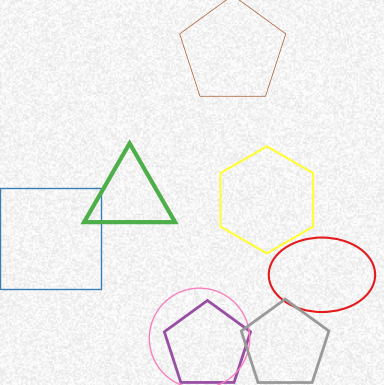[{"shape": "oval", "thickness": 1.5, "radius": 0.69, "center": [0.836, 0.286]}, {"shape": "square", "thickness": 1, "radius": 0.66, "center": [0.131, 0.38]}, {"shape": "triangle", "thickness": 3, "radius": 0.68, "center": [0.337, 0.491]}, {"shape": "pentagon", "thickness": 2, "radius": 0.59, "center": [0.539, 0.102]}, {"shape": "hexagon", "thickness": 1.5, "radius": 0.69, "center": [0.693, 0.481]}, {"shape": "pentagon", "thickness": 0.5, "radius": 0.72, "center": [0.605, 0.867]}, {"shape": "circle", "thickness": 1, "radius": 0.65, "center": [0.518, 0.121]}, {"shape": "pentagon", "thickness": 2, "radius": 0.6, "center": [0.741, 0.103]}]